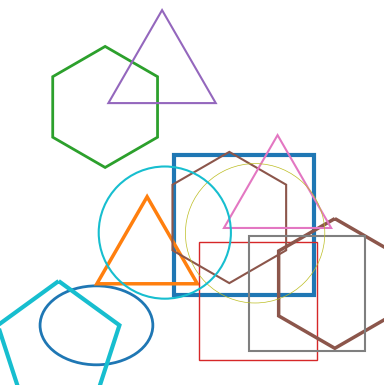[{"shape": "square", "thickness": 3, "radius": 0.91, "center": [0.634, 0.416]}, {"shape": "oval", "thickness": 2, "radius": 0.73, "center": [0.251, 0.155]}, {"shape": "triangle", "thickness": 2.5, "radius": 0.75, "center": [0.382, 0.338]}, {"shape": "hexagon", "thickness": 2, "radius": 0.79, "center": [0.273, 0.722]}, {"shape": "square", "thickness": 1, "radius": 0.77, "center": [0.671, 0.219]}, {"shape": "triangle", "thickness": 1.5, "radius": 0.81, "center": [0.421, 0.813]}, {"shape": "hexagon", "thickness": 2.5, "radius": 0.84, "center": [0.87, 0.264]}, {"shape": "hexagon", "thickness": 1.5, "radius": 0.85, "center": [0.596, 0.435]}, {"shape": "triangle", "thickness": 1.5, "radius": 0.8, "center": [0.721, 0.488]}, {"shape": "square", "thickness": 1.5, "radius": 0.75, "center": [0.797, 0.238]}, {"shape": "circle", "thickness": 0.5, "radius": 0.91, "center": [0.663, 0.394]}, {"shape": "circle", "thickness": 1.5, "radius": 0.86, "center": [0.428, 0.396]}, {"shape": "pentagon", "thickness": 3, "radius": 0.83, "center": [0.152, 0.104]}]